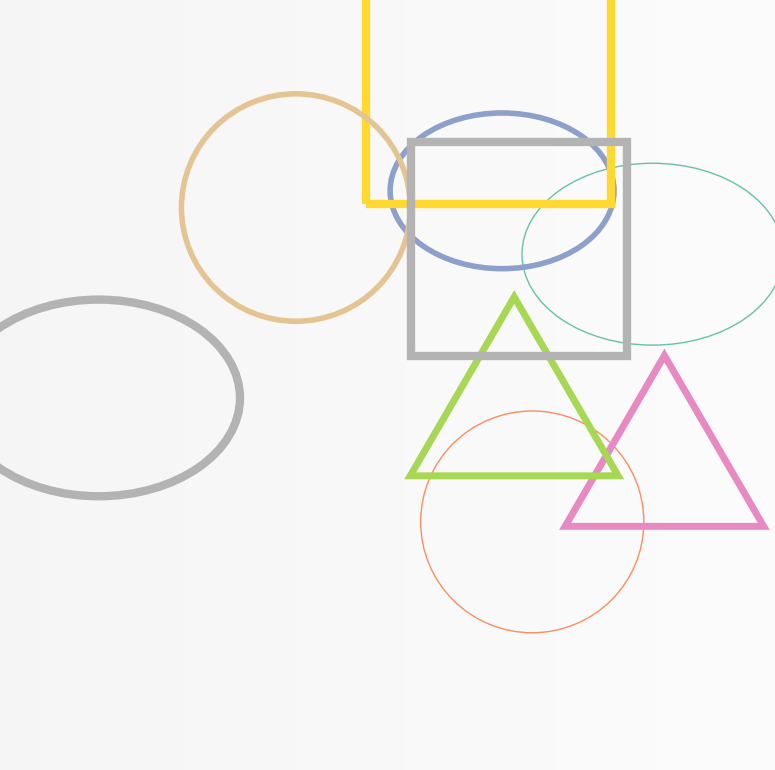[{"shape": "oval", "thickness": 0.5, "radius": 0.84, "center": [0.842, 0.67]}, {"shape": "circle", "thickness": 0.5, "radius": 0.72, "center": [0.687, 0.322]}, {"shape": "oval", "thickness": 2, "radius": 0.72, "center": [0.648, 0.752]}, {"shape": "triangle", "thickness": 2.5, "radius": 0.74, "center": [0.857, 0.39]}, {"shape": "triangle", "thickness": 2.5, "radius": 0.77, "center": [0.663, 0.459]}, {"shape": "square", "thickness": 3, "radius": 0.79, "center": [0.63, 0.893]}, {"shape": "circle", "thickness": 2, "radius": 0.74, "center": [0.382, 0.73]}, {"shape": "square", "thickness": 3, "radius": 0.7, "center": [0.67, 0.677]}, {"shape": "oval", "thickness": 3, "radius": 0.91, "center": [0.127, 0.483]}]